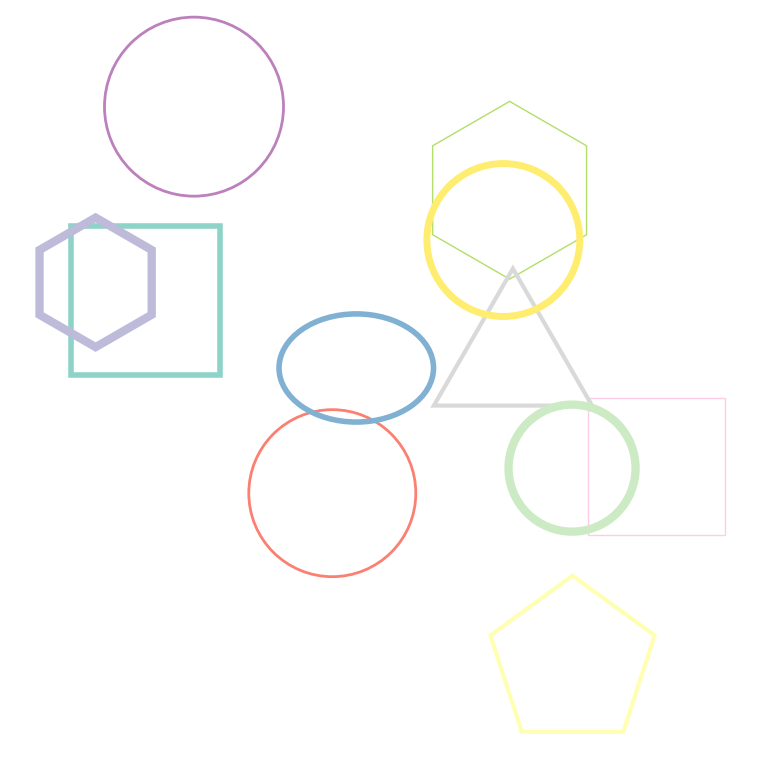[{"shape": "square", "thickness": 2, "radius": 0.48, "center": [0.189, 0.61]}, {"shape": "pentagon", "thickness": 1.5, "radius": 0.56, "center": [0.743, 0.14]}, {"shape": "hexagon", "thickness": 3, "radius": 0.42, "center": [0.124, 0.633]}, {"shape": "circle", "thickness": 1, "radius": 0.54, "center": [0.432, 0.36]}, {"shape": "oval", "thickness": 2, "radius": 0.5, "center": [0.463, 0.522]}, {"shape": "hexagon", "thickness": 0.5, "radius": 0.58, "center": [0.662, 0.753]}, {"shape": "square", "thickness": 0.5, "radius": 0.44, "center": [0.853, 0.394]}, {"shape": "triangle", "thickness": 1.5, "radius": 0.59, "center": [0.666, 0.533]}, {"shape": "circle", "thickness": 1, "radius": 0.58, "center": [0.252, 0.861]}, {"shape": "circle", "thickness": 3, "radius": 0.41, "center": [0.743, 0.392]}, {"shape": "circle", "thickness": 2.5, "radius": 0.5, "center": [0.654, 0.688]}]